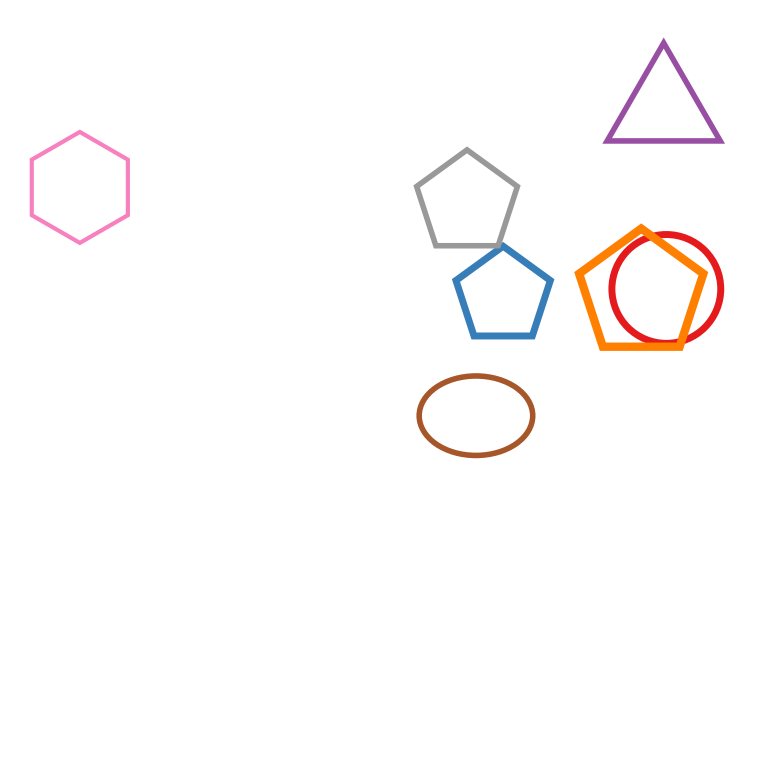[{"shape": "circle", "thickness": 2.5, "radius": 0.35, "center": [0.865, 0.625]}, {"shape": "pentagon", "thickness": 2.5, "radius": 0.32, "center": [0.653, 0.616]}, {"shape": "triangle", "thickness": 2, "radius": 0.42, "center": [0.862, 0.859]}, {"shape": "pentagon", "thickness": 3, "radius": 0.42, "center": [0.833, 0.618]}, {"shape": "oval", "thickness": 2, "radius": 0.37, "center": [0.618, 0.46]}, {"shape": "hexagon", "thickness": 1.5, "radius": 0.36, "center": [0.104, 0.757]}, {"shape": "pentagon", "thickness": 2, "radius": 0.34, "center": [0.607, 0.737]}]